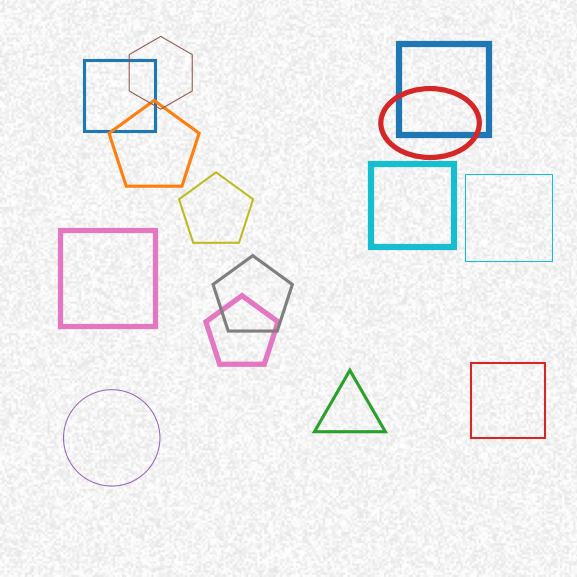[{"shape": "square", "thickness": 1.5, "radius": 0.31, "center": [0.207, 0.834]}, {"shape": "square", "thickness": 3, "radius": 0.39, "center": [0.769, 0.843]}, {"shape": "pentagon", "thickness": 1.5, "radius": 0.41, "center": [0.267, 0.743]}, {"shape": "triangle", "thickness": 1.5, "radius": 0.35, "center": [0.606, 0.287]}, {"shape": "square", "thickness": 1, "radius": 0.32, "center": [0.879, 0.306]}, {"shape": "oval", "thickness": 2.5, "radius": 0.43, "center": [0.745, 0.786]}, {"shape": "circle", "thickness": 0.5, "radius": 0.42, "center": [0.193, 0.241]}, {"shape": "hexagon", "thickness": 0.5, "radius": 0.32, "center": [0.278, 0.873]}, {"shape": "square", "thickness": 2.5, "radius": 0.41, "center": [0.187, 0.518]}, {"shape": "pentagon", "thickness": 2.5, "radius": 0.33, "center": [0.419, 0.422]}, {"shape": "pentagon", "thickness": 1.5, "radius": 0.36, "center": [0.438, 0.484]}, {"shape": "pentagon", "thickness": 1, "radius": 0.34, "center": [0.374, 0.633]}, {"shape": "square", "thickness": 0.5, "radius": 0.38, "center": [0.881, 0.622]}, {"shape": "square", "thickness": 3, "radius": 0.36, "center": [0.715, 0.644]}]